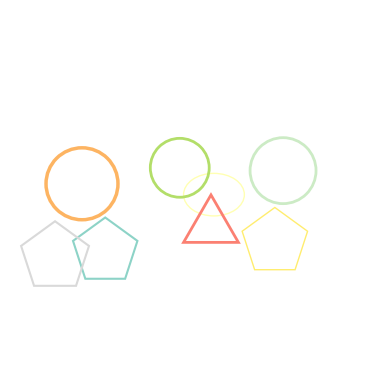[{"shape": "pentagon", "thickness": 1.5, "radius": 0.44, "center": [0.273, 0.347]}, {"shape": "oval", "thickness": 1, "radius": 0.39, "center": [0.556, 0.494]}, {"shape": "triangle", "thickness": 2, "radius": 0.41, "center": [0.548, 0.412]}, {"shape": "circle", "thickness": 2.5, "radius": 0.47, "center": [0.213, 0.523]}, {"shape": "circle", "thickness": 2, "radius": 0.38, "center": [0.467, 0.564]}, {"shape": "pentagon", "thickness": 1.5, "radius": 0.46, "center": [0.143, 0.333]}, {"shape": "circle", "thickness": 2, "radius": 0.43, "center": [0.735, 0.557]}, {"shape": "pentagon", "thickness": 1, "radius": 0.45, "center": [0.714, 0.372]}]